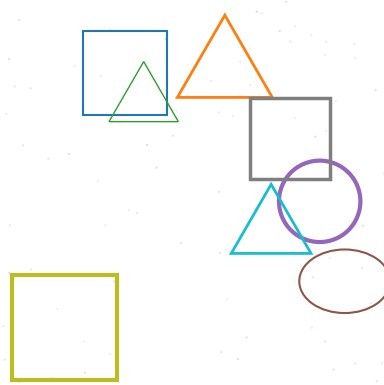[{"shape": "square", "thickness": 1.5, "radius": 0.55, "center": [0.325, 0.81]}, {"shape": "triangle", "thickness": 2, "radius": 0.71, "center": [0.584, 0.818]}, {"shape": "triangle", "thickness": 1, "radius": 0.52, "center": [0.373, 0.736]}, {"shape": "circle", "thickness": 3, "radius": 0.53, "center": [0.83, 0.477]}, {"shape": "oval", "thickness": 1.5, "radius": 0.59, "center": [0.895, 0.269]}, {"shape": "square", "thickness": 2.5, "radius": 0.52, "center": [0.754, 0.641]}, {"shape": "square", "thickness": 3, "radius": 0.68, "center": [0.167, 0.148]}, {"shape": "triangle", "thickness": 2, "radius": 0.6, "center": [0.704, 0.402]}]